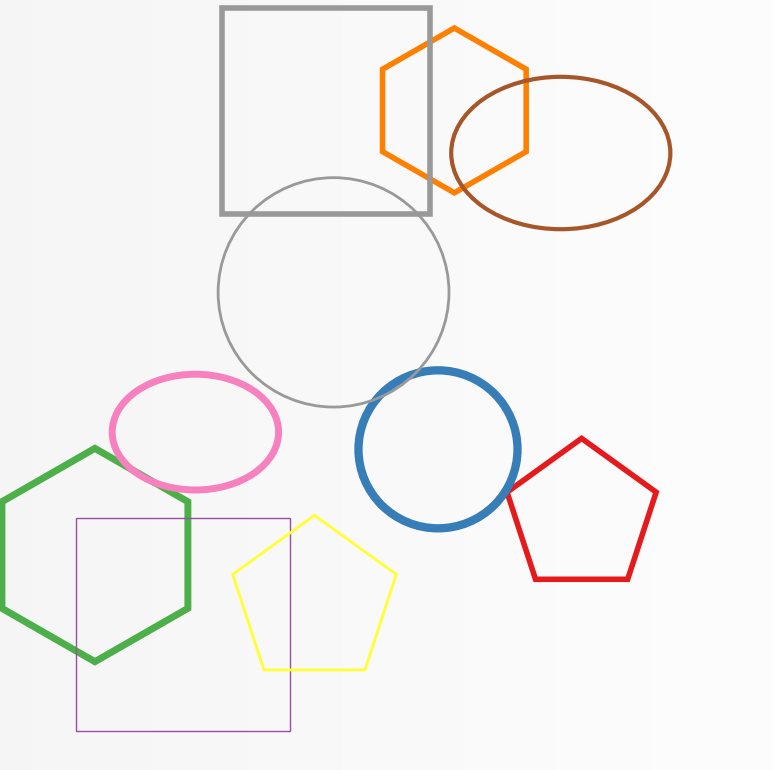[{"shape": "pentagon", "thickness": 2, "radius": 0.51, "center": [0.75, 0.33]}, {"shape": "circle", "thickness": 3, "radius": 0.51, "center": [0.565, 0.416]}, {"shape": "hexagon", "thickness": 2.5, "radius": 0.69, "center": [0.122, 0.279]}, {"shape": "square", "thickness": 0.5, "radius": 0.69, "center": [0.236, 0.189]}, {"shape": "hexagon", "thickness": 2, "radius": 0.54, "center": [0.586, 0.857]}, {"shape": "pentagon", "thickness": 1, "radius": 0.55, "center": [0.406, 0.22]}, {"shape": "oval", "thickness": 1.5, "radius": 0.71, "center": [0.724, 0.801]}, {"shape": "oval", "thickness": 2.5, "radius": 0.54, "center": [0.252, 0.439]}, {"shape": "square", "thickness": 2, "radius": 0.67, "center": [0.421, 0.856]}, {"shape": "circle", "thickness": 1, "radius": 0.74, "center": [0.43, 0.62]}]